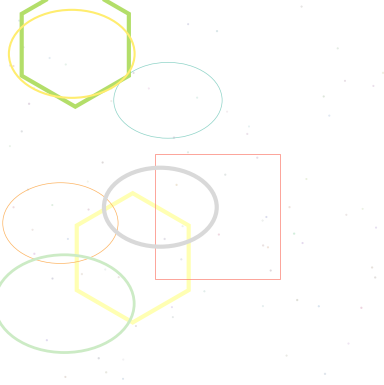[{"shape": "oval", "thickness": 0.5, "radius": 0.7, "center": [0.436, 0.74]}, {"shape": "hexagon", "thickness": 3, "radius": 0.84, "center": [0.345, 0.33]}, {"shape": "square", "thickness": 0.5, "radius": 0.81, "center": [0.565, 0.438]}, {"shape": "oval", "thickness": 0.5, "radius": 0.75, "center": [0.157, 0.421]}, {"shape": "hexagon", "thickness": 3, "radius": 0.8, "center": [0.196, 0.884]}, {"shape": "oval", "thickness": 3, "radius": 0.73, "center": [0.416, 0.462]}, {"shape": "oval", "thickness": 2, "radius": 0.91, "center": [0.167, 0.211]}, {"shape": "oval", "thickness": 1.5, "radius": 0.82, "center": [0.186, 0.86]}]